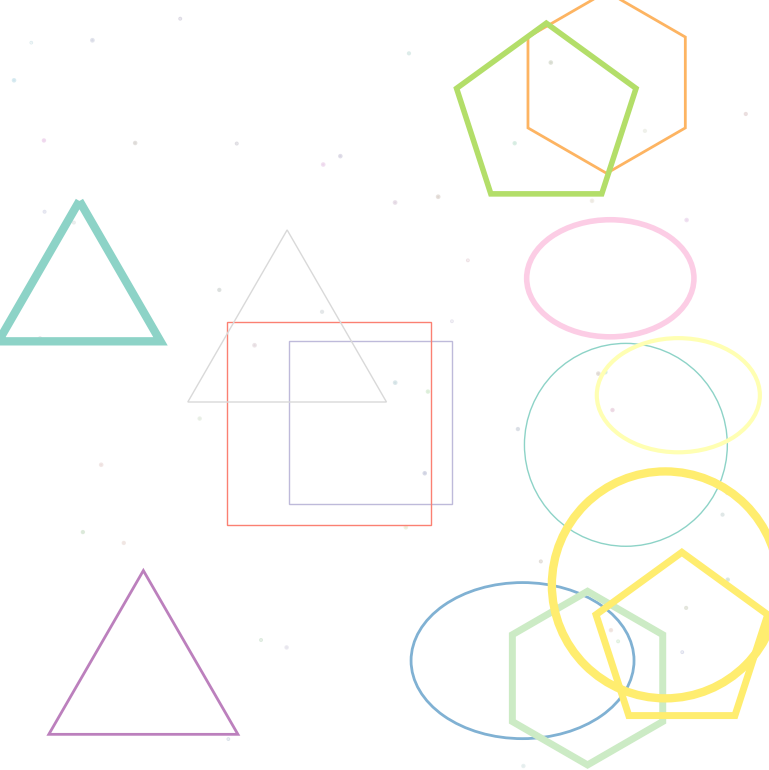[{"shape": "triangle", "thickness": 3, "radius": 0.61, "center": [0.103, 0.617]}, {"shape": "circle", "thickness": 0.5, "radius": 0.66, "center": [0.813, 0.422]}, {"shape": "oval", "thickness": 1.5, "radius": 0.53, "center": [0.881, 0.487]}, {"shape": "square", "thickness": 0.5, "radius": 0.53, "center": [0.481, 0.452]}, {"shape": "square", "thickness": 0.5, "radius": 0.66, "center": [0.427, 0.45]}, {"shape": "oval", "thickness": 1, "radius": 0.72, "center": [0.679, 0.142]}, {"shape": "hexagon", "thickness": 1, "radius": 0.59, "center": [0.788, 0.893]}, {"shape": "pentagon", "thickness": 2, "radius": 0.61, "center": [0.709, 0.847]}, {"shape": "oval", "thickness": 2, "radius": 0.54, "center": [0.793, 0.639]}, {"shape": "triangle", "thickness": 0.5, "radius": 0.74, "center": [0.373, 0.552]}, {"shape": "triangle", "thickness": 1, "radius": 0.71, "center": [0.186, 0.117]}, {"shape": "hexagon", "thickness": 2.5, "radius": 0.56, "center": [0.763, 0.119]}, {"shape": "circle", "thickness": 3, "radius": 0.74, "center": [0.864, 0.24]}, {"shape": "pentagon", "thickness": 2.5, "radius": 0.59, "center": [0.886, 0.166]}]